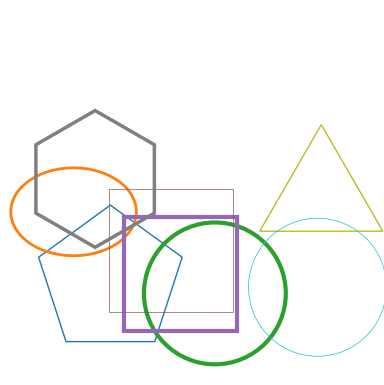[{"shape": "pentagon", "thickness": 1, "radius": 0.98, "center": [0.287, 0.271]}, {"shape": "oval", "thickness": 2, "radius": 0.82, "center": [0.191, 0.45]}, {"shape": "circle", "thickness": 3, "radius": 0.92, "center": [0.558, 0.238]}, {"shape": "square", "thickness": 3, "radius": 0.74, "center": [0.468, 0.288]}, {"shape": "square", "thickness": 0.5, "radius": 0.8, "center": [0.444, 0.349]}, {"shape": "hexagon", "thickness": 2.5, "radius": 0.89, "center": [0.247, 0.535]}, {"shape": "triangle", "thickness": 1, "radius": 0.92, "center": [0.835, 0.492]}, {"shape": "circle", "thickness": 0.5, "radius": 0.9, "center": [0.825, 0.254]}]